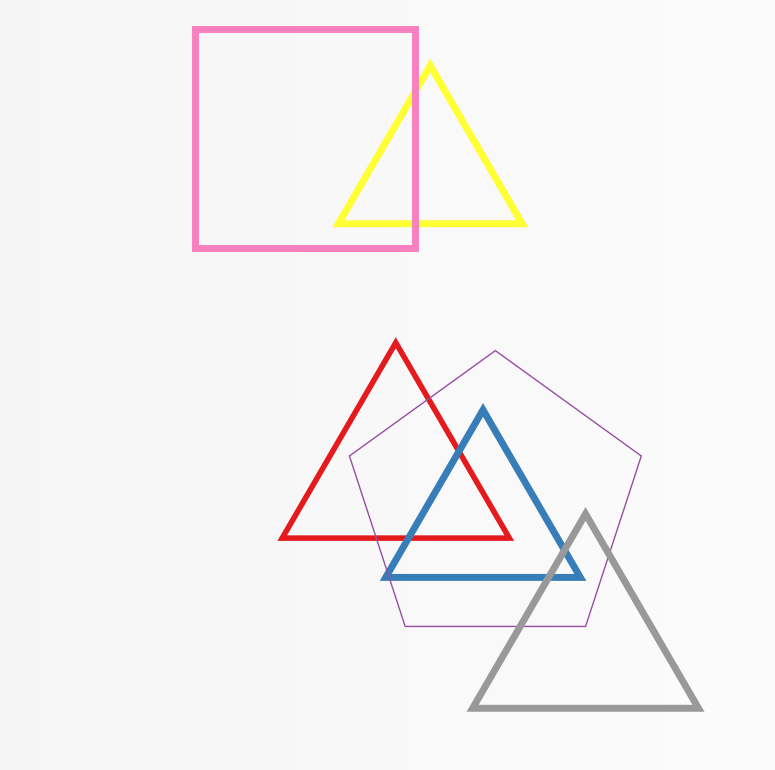[{"shape": "triangle", "thickness": 2, "radius": 0.85, "center": [0.511, 0.386]}, {"shape": "triangle", "thickness": 2.5, "radius": 0.72, "center": [0.623, 0.323]}, {"shape": "pentagon", "thickness": 0.5, "radius": 0.99, "center": [0.639, 0.347]}, {"shape": "triangle", "thickness": 2.5, "radius": 0.68, "center": [0.555, 0.778]}, {"shape": "square", "thickness": 2.5, "radius": 0.71, "center": [0.394, 0.821]}, {"shape": "triangle", "thickness": 2.5, "radius": 0.84, "center": [0.756, 0.164]}]